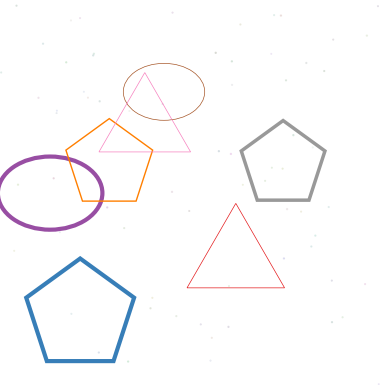[{"shape": "triangle", "thickness": 0.5, "radius": 0.73, "center": [0.612, 0.325]}, {"shape": "pentagon", "thickness": 3, "radius": 0.74, "center": [0.208, 0.181]}, {"shape": "oval", "thickness": 3, "radius": 0.68, "center": [0.13, 0.498]}, {"shape": "pentagon", "thickness": 1, "radius": 0.59, "center": [0.284, 0.573]}, {"shape": "oval", "thickness": 0.5, "radius": 0.53, "center": [0.426, 0.761]}, {"shape": "triangle", "thickness": 0.5, "radius": 0.69, "center": [0.376, 0.674]}, {"shape": "pentagon", "thickness": 2.5, "radius": 0.57, "center": [0.735, 0.573]}]